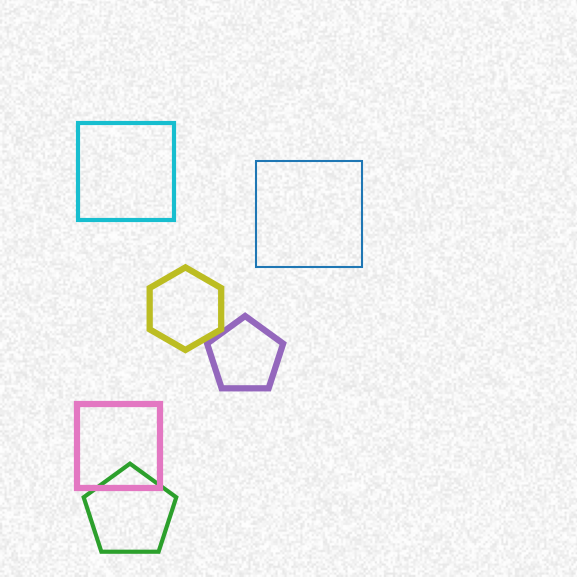[{"shape": "square", "thickness": 1, "radius": 0.46, "center": [0.535, 0.629]}, {"shape": "pentagon", "thickness": 2, "radius": 0.42, "center": [0.225, 0.112]}, {"shape": "pentagon", "thickness": 3, "radius": 0.35, "center": [0.424, 0.383]}, {"shape": "square", "thickness": 3, "radius": 0.36, "center": [0.205, 0.226]}, {"shape": "hexagon", "thickness": 3, "radius": 0.36, "center": [0.321, 0.465]}, {"shape": "square", "thickness": 2, "radius": 0.42, "center": [0.218, 0.702]}]